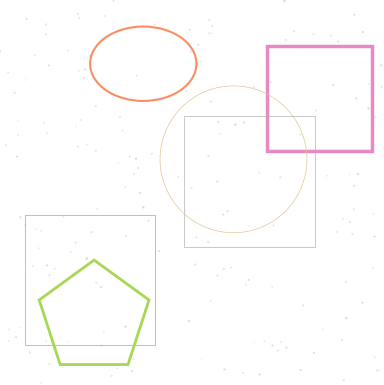[{"shape": "square", "thickness": 0.5, "radius": 0.84, "center": [0.233, 0.273]}, {"shape": "oval", "thickness": 1.5, "radius": 0.69, "center": [0.372, 0.834]}, {"shape": "square", "thickness": 2.5, "radius": 0.68, "center": [0.831, 0.744]}, {"shape": "pentagon", "thickness": 2, "radius": 0.75, "center": [0.244, 0.175]}, {"shape": "circle", "thickness": 0.5, "radius": 0.95, "center": [0.606, 0.586]}, {"shape": "square", "thickness": 0.5, "radius": 0.85, "center": [0.648, 0.529]}]